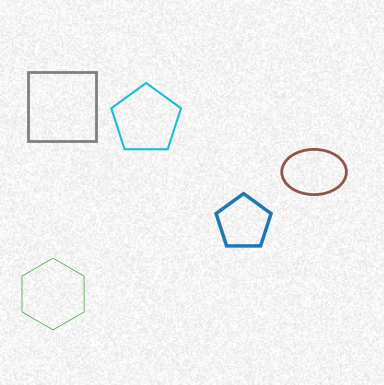[{"shape": "pentagon", "thickness": 2.5, "radius": 0.38, "center": [0.633, 0.422]}, {"shape": "hexagon", "thickness": 0.5, "radius": 0.47, "center": [0.138, 0.236]}, {"shape": "oval", "thickness": 2, "radius": 0.42, "center": [0.816, 0.553]}, {"shape": "square", "thickness": 2, "radius": 0.44, "center": [0.161, 0.723]}, {"shape": "pentagon", "thickness": 1.5, "radius": 0.48, "center": [0.38, 0.689]}]